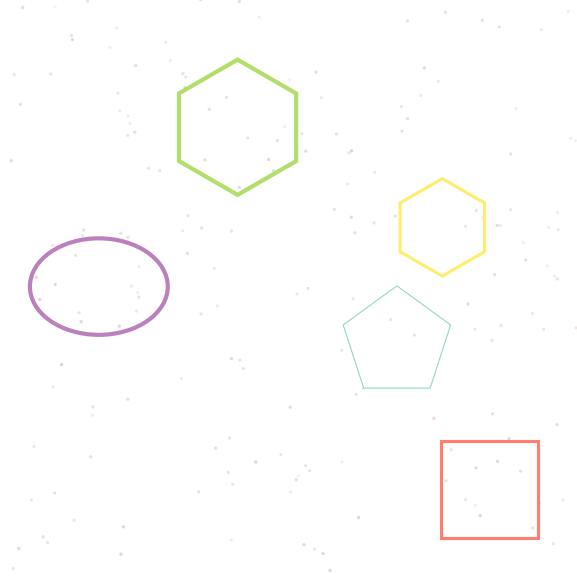[{"shape": "pentagon", "thickness": 0.5, "radius": 0.49, "center": [0.687, 0.406]}, {"shape": "square", "thickness": 1.5, "radius": 0.42, "center": [0.847, 0.151]}, {"shape": "hexagon", "thickness": 2, "radius": 0.59, "center": [0.411, 0.779]}, {"shape": "oval", "thickness": 2, "radius": 0.6, "center": [0.171, 0.503]}, {"shape": "hexagon", "thickness": 1.5, "radius": 0.42, "center": [0.766, 0.605]}]